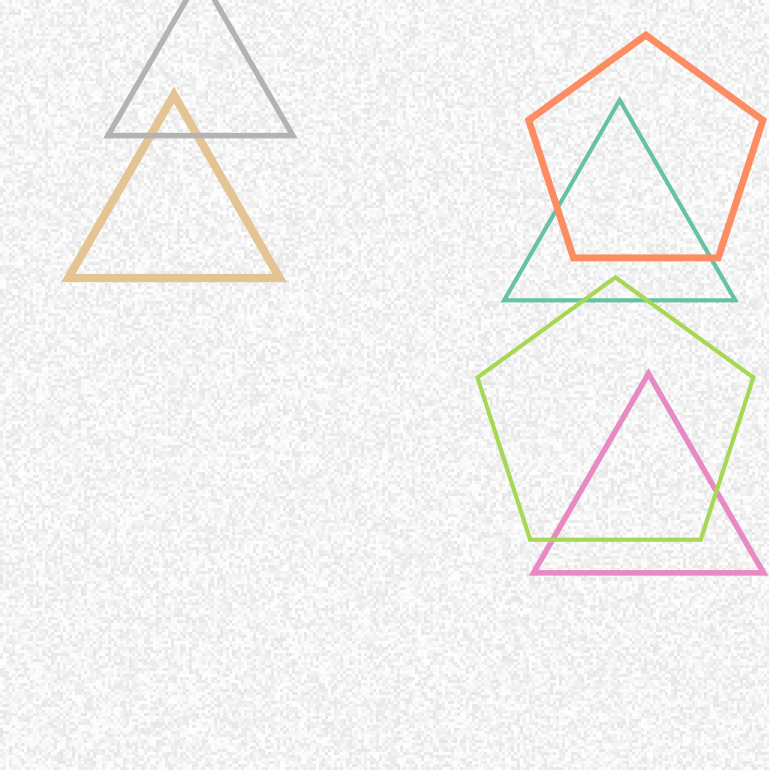[{"shape": "triangle", "thickness": 1.5, "radius": 0.87, "center": [0.805, 0.697]}, {"shape": "pentagon", "thickness": 2.5, "radius": 0.8, "center": [0.839, 0.794]}, {"shape": "triangle", "thickness": 2, "radius": 0.86, "center": [0.842, 0.342]}, {"shape": "pentagon", "thickness": 1.5, "radius": 0.94, "center": [0.799, 0.451]}, {"shape": "triangle", "thickness": 3, "radius": 0.79, "center": [0.226, 0.718]}, {"shape": "triangle", "thickness": 2, "radius": 0.69, "center": [0.26, 0.893]}]